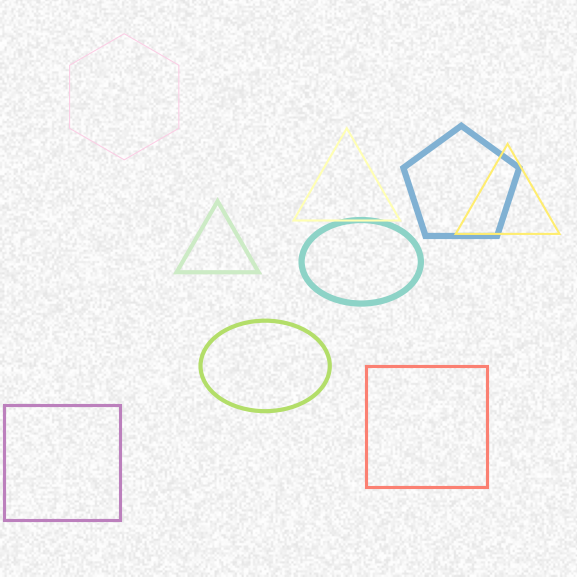[{"shape": "oval", "thickness": 3, "radius": 0.52, "center": [0.626, 0.546]}, {"shape": "triangle", "thickness": 1, "radius": 0.53, "center": [0.601, 0.671]}, {"shape": "square", "thickness": 1.5, "radius": 0.52, "center": [0.739, 0.261]}, {"shape": "pentagon", "thickness": 3, "radius": 0.53, "center": [0.799, 0.676]}, {"shape": "oval", "thickness": 2, "radius": 0.56, "center": [0.459, 0.366]}, {"shape": "hexagon", "thickness": 0.5, "radius": 0.55, "center": [0.215, 0.832]}, {"shape": "square", "thickness": 1.5, "radius": 0.5, "center": [0.107, 0.198]}, {"shape": "triangle", "thickness": 2, "radius": 0.41, "center": [0.377, 0.569]}, {"shape": "triangle", "thickness": 1, "radius": 0.52, "center": [0.879, 0.646]}]